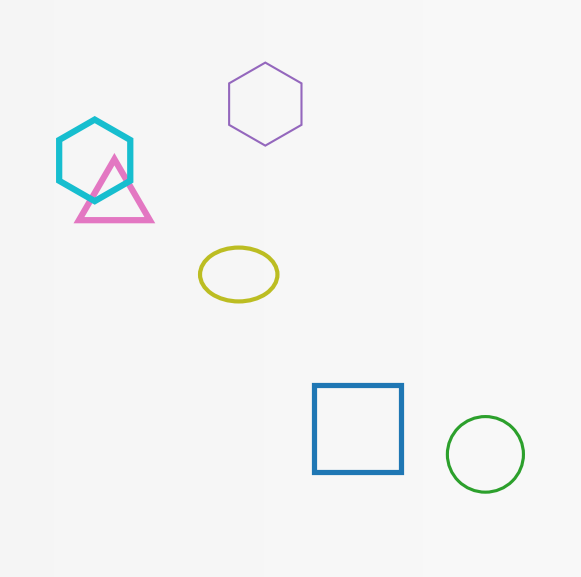[{"shape": "square", "thickness": 2.5, "radius": 0.37, "center": [0.615, 0.257]}, {"shape": "circle", "thickness": 1.5, "radius": 0.33, "center": [0.835, 0.212]}, {"shape": "hexagon", "thickness": 1, "radius": 0.36, "center": [0.456, 0.819]}, {"shape": "triangle", "thickness": 3, "radius": 0.35, "center": [0.197, 0.653]}, {"shape": "oval", "thickness": 2, "radius": 0.33, "center": [0.411, 0.524]}, {"shape": "hexagon", "thickness": 3, "radius": 0.35, "center": [0.163, 0.721]}]